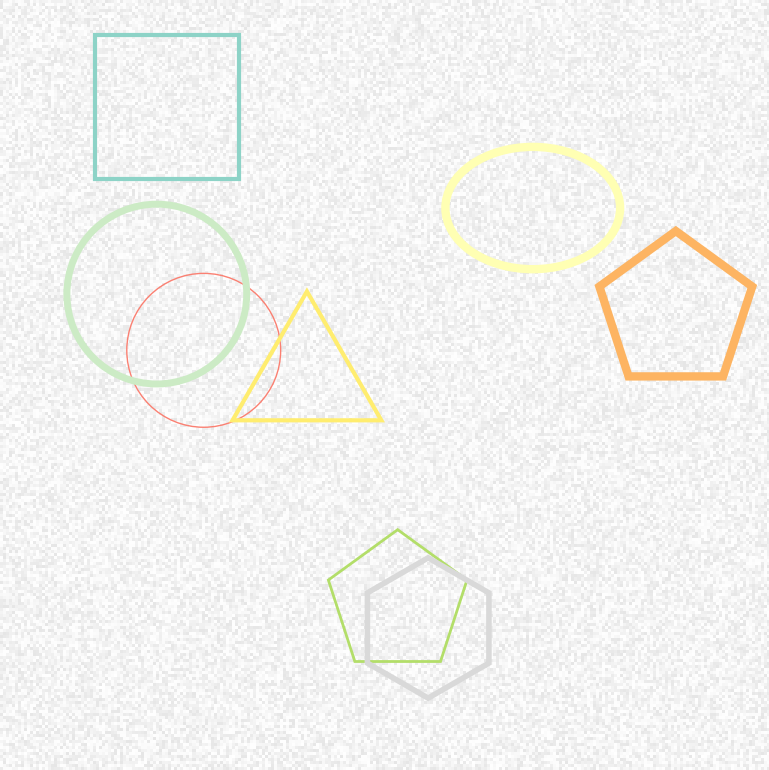[{"shape": "square", "thickness": 1.5, "radius": 0.47, "center": [0.217, 0.861]}, {"shape": "oval", "thickness": 3, "radius": 0.57, "center": [0.692, 0.73]}, {"shape": "circle", "thickness": 0.5, "radius": 0.5, "center": [0.265, 0.545]}, {"shape": "pentagon", "thickness": 3, "radius": 0.52, "center": [0.878, 0.596]}, {"shape": "pentagon", "thickness": 1, "radius": 0.47, "center": [0.516, 0.217]}, {"shape": "hexagon", "thickness": 2, "radius": 0.46, "center": [0.556, 0.184]}, {"shape": "circle", "thickness": 2.5, "radius": 0.58, "center": [0.204, 0.618]}, {"shape": "triangle", "thickness": 1.5, "radius": 0.56, "center": [0.399, 0.51]}]